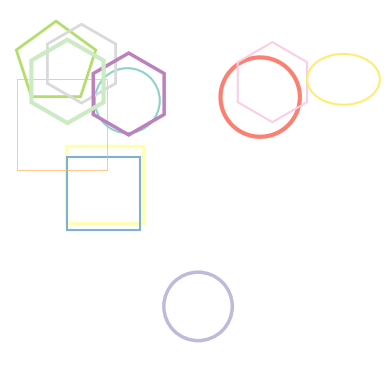[{"shape": "circle", "thickness": 1.5, "radius": 0.42, "center": [0.331, 0.739]}, {"shape": "square", "thickness": 2.5, "radius": 0.5, "center": [0.272, 0.52]}, {"shape": "circle", "thickness": 2.5, "radius": 0.44, "center": [0.514, 0.204]}, {"shape": "circle", "thickness": 3, "radius": 0.52, "center": [0.676, 0.748]}, {"shape": "square", "thickness": 1.5, "radius": 0.48, "center": [0.268, 0.498]}, {"shape": "square", "thickness": 0.5, "radius": 0.59, "center": [0.161, 0.677]}, {"shape": "pentagon", "thickness": 2, "radius": 0.54, "center": [0.145, 0.837]}, {"shape": "hexagon", "thickness": 1.5, "radius": 0.52, "center": [0.707, 0.787]}, {"shape": "hexagon", "thickness": 2, "radius": 0.51, "center": [0.212, 0.835]}, {"shape": "hexagon", "thickness": 2.5, "radius": 0.53, "center": [0.334, 0.756]}, {"shape": "hexagon", "thickness": 3, "radius": 0.54, "center": [0.175, 0.789]}, {"shape": "oval", "thickness": 1.5, "radius": 0.47, "center": [0.892, 0.794]}]